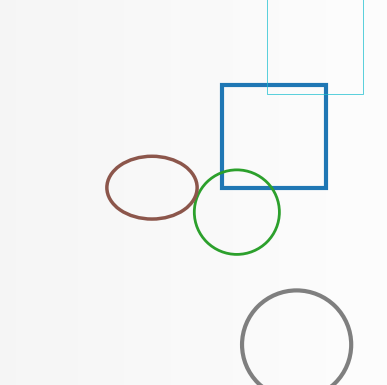[{"shape": "square", "thickness": 3, "radius": 0.67, "center": [0.706, 0.644]}, {"shape": "circle", "thickness": 2, "radius": 0.55, "center": [0.611, 0.449]}, {"shape": "oval", "thickness": 2.5, "radius": 0.58, "center": [0.392, 0.513]}, {"shape": "circle", "thickness": 3, "radius": 0.7, "center": [0.765, 0.105]}, {"shape": "square", "thickness": 0.5, "radius": 0.61, "center": [0.813, 0.879]}]